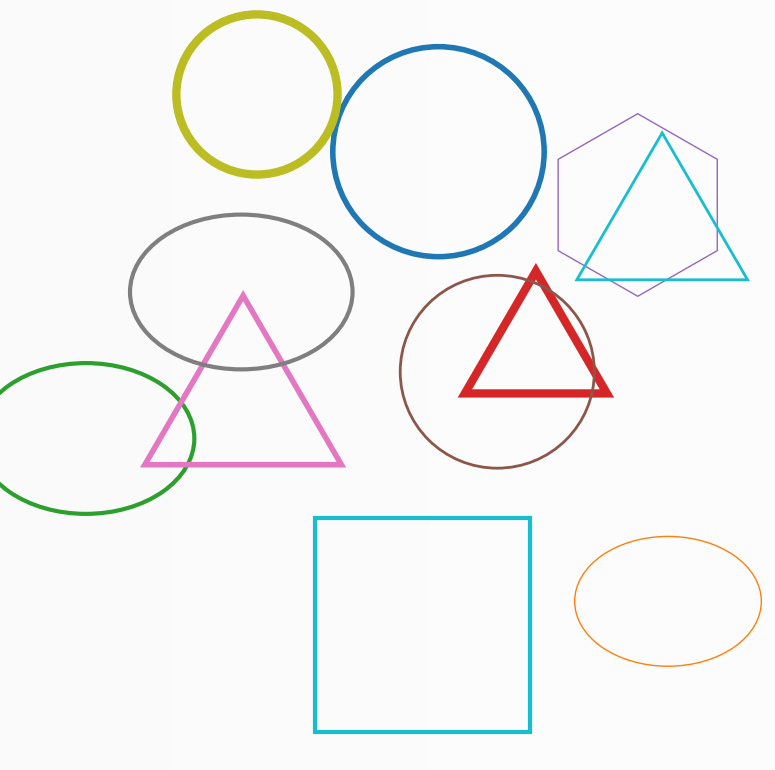[{"shape": "circle", "thickness": 2, "radius": 0.68, "center": [0.566, 0.803]}, {"shape": "oval", "thickness": 0.5, "radius": 0.6, "center": [0.862, 0.219]}, {"shape": "oval", "thickness": 1.5, "radius": 0.7, "center": [0.111, 0.431]}, {"shape": "triangle", "thickness": 3, "radius": 0.53, "center": [0.691, 0.542]}, {"shape": "hexagon", "thickness": 0.5, "radius": 0.59, "center": [0.823, 0.734]}, {"shape": "circle", "thickness": 1, "radius": 0.63, "center": [0.642, 0.517]}, {"shape": "triangle", "thickness": 2, "radius": 0.73, "center": [0.314, 0.47]}, {"shape": "oval", "thickness": 1.5, "radius": 0.72, "center": [0.311, 0.621]}, {"shape": "circle", "thickness": 3, "radius": 0.52, "center": [0.332, 0.877]}, {"shape": "square", "thickness": 1.5, "radius": 0.69, "center": [0.545, 0.189]}, {"shape": "triangle", "thickness": 1, "radius": 0.64, "center": [0.854, 0.7]}]